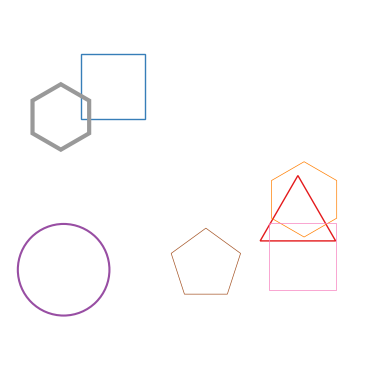[{"shape": "triangle", "thickness": 1, "radius": 0.57, "center": [0.774, 0.431]}, {"shape": "square", "thickness": 1, "radius": 0.42, "center": [0.294, 0.776]}, {"shape": "circle", "thickness": 1.5, "radius": 0.59, "center": [0.165, 0.299]}, {"shape": "hexagon", "thickness": 0.5, "radius": 0.49, "center": [0.79, 0.482]}, {"shape": "pentagon", "thickness": 0.5, "radius": 0.47, "center": [0.535, 0.313]}, {"shape": "square", "thickness": 0.5, "radius": 0.43, "center": [0.785, 0.333]}, {"shape": "hexagon", "thickness": 3, "radius": 0.42, "center": [0.158, 0.696]}]